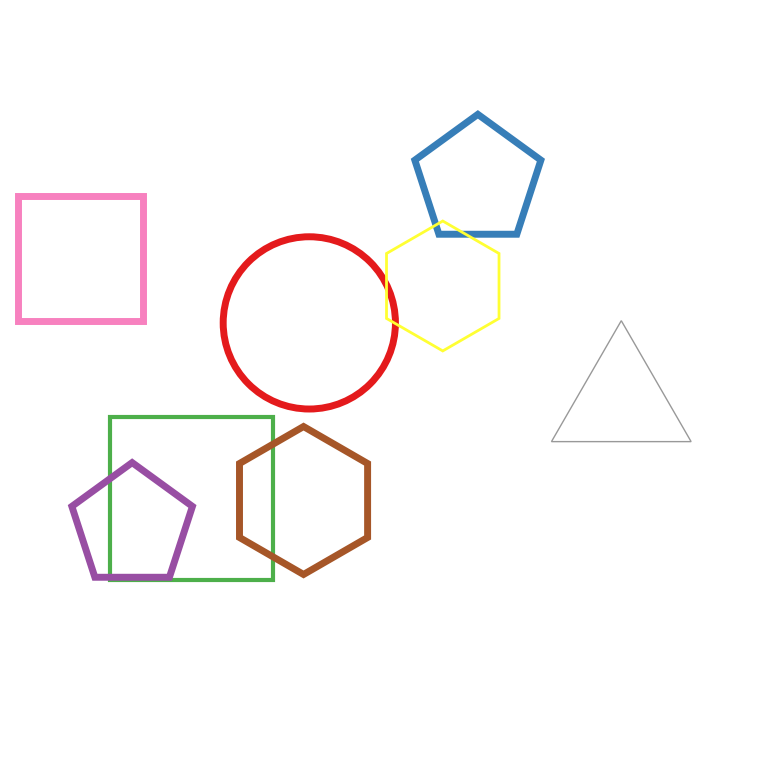[{"shape": "circle", "thickness": 2.5, "radius": 0.56, "center": [0.402, 0.581]}, {"shape": "pentagon", "thickness": 2.5, "radius": 0.43, "center": [0.621, 0.765]}, {"shape": "square", "thickness": 1.5, "radius": 0.53, "center": [0.249, 0.353]}, {"shape": "pentagon", "thickness": 2.5, "radius": 0.41, "center": [0.172, 0.317]}, {"shape": "hexagon", "thickness": 1, "radius": 0.42, "center": [0.575, 0.629]}, {"shape": "hexagon", "thickness": 2.5, "radius": 0.48, "center": [0.394, 0.35]}, {"shape": "square", "thickness": 2.5, "radius": 0.41, "center": [0.105, 0.664]}, {"shape": "triangle", "thickness": 0.5, "radius": 0.52, "center": [0.807, 0.479]}]